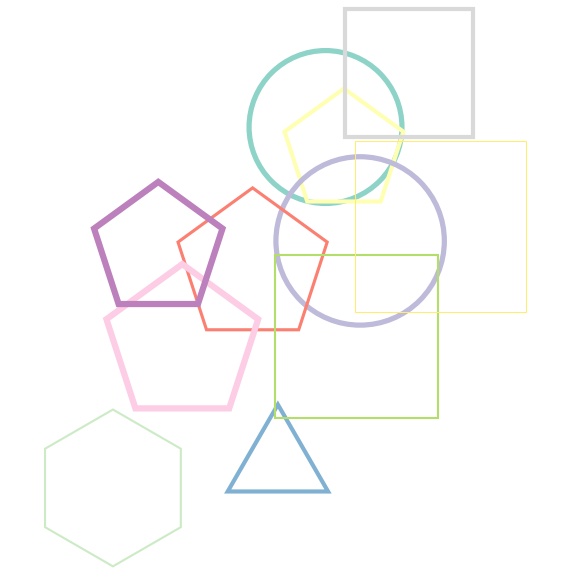[{"shape": "circle", "thickness": 2.5, "radius": 0.66, "center": [0.564, 0.779]}, {"shape": "pentagon", "thickness": 2, "radius": 0.54, "center": [0.596, 0.738]}, {"shape": "circle", "thickness": 2.5, "radius": 0.73, "center": [0.624, 0.582]}, {"shape": "pentagon", "thickness": 1.5, "radius": 0.68, "center": [0.437, 0.538]}, {"shape": "triangle", "thickness": 2, "radius": 0.5, "center": [0.481, 0.198]}, {"shape": "square", "thickness": 1, "radius": 0.7, "center": [0.617, 0.416]}, {"shape": "pentagon", "thickness": 3, "radius": 0.69, "center": [0.316, 0.404]}, {"shape": "square", "thickness": 2, "radius": 0.55, "center": [0.708, 0.873]}, {"shape": "pentagon", "thickness": 3, "radius": 0.58, "center": [0.274, 0.567]}, {"shape": "hexagon", "thickness": 1, "radius": 0.68, "center": [0.196, 0.154]}, {"shape": "square", "thickness": 0.5, "radius": 0.74, "center": [0.763, 0.607]}]